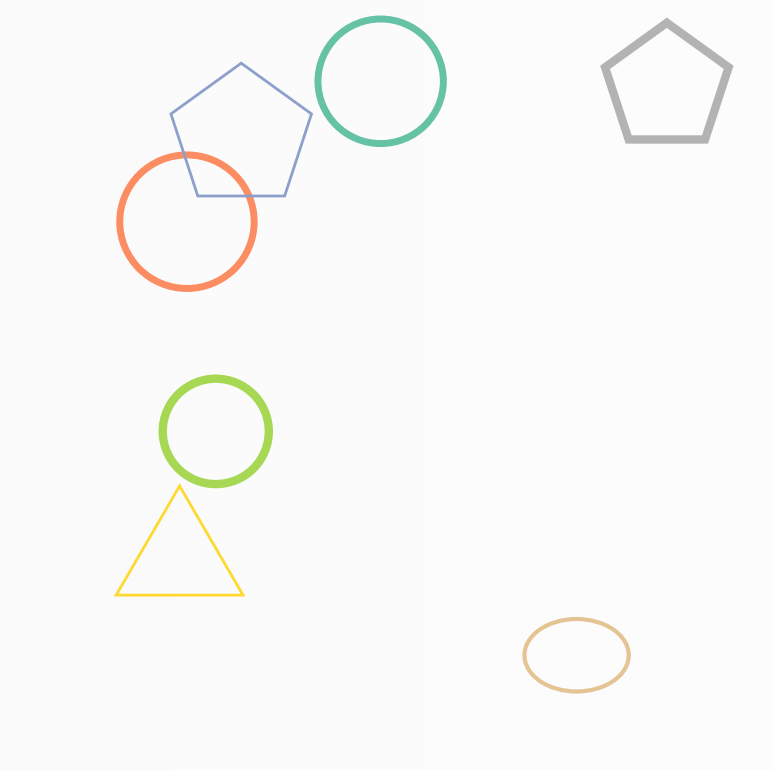[{"shape": "circle", "thickness": 2.5, "radius": 0.4, "center": [0.491, 0.894]}, {"shape": "circle", "thickness": 2.5, "radius": 0.43, "center": [0.241, 0.712]}, {"shape": "pentagon", "thickness": 1, "radius": 0.48, "center": [0.311, 0.823]}, {"shape": "circle", "thickness": 3, "radius": 0.34, "center": [0.278, 0.44]}, {"shape": "triangle", "thickness": 1, "radius": 0.47, "center": [0.232, 0.274]}, {"shape": "oval", "thickness": 1.5, "radius": 0.34, "center": [0.744, 0.149]}, {"shape": "pentagon", "thickness": 3, "radius": 0.42, "center": [0.86, 0.887]}]